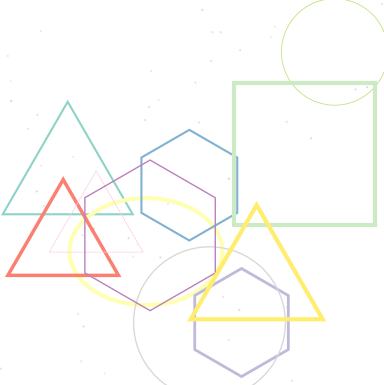[{"shape": "triangle", "thickness": 1.5, "radius": 0.97, "center": [0.176, 0.541]}, {"shape": "oval", "thickness": 3, "radius": 0.99, "center": [0.379, 0.346]}, {"shape": "hexagon", "thickness": 2, "radius": 0.7, "center": [0.627, 0.162]}, {"shape": "triangle", "thickness": 2.5, "radius": 0.83, "center": [0.164, 0.368]}, {"shape": "hexagon", "thickness": 1.5, "radius": 0.72, "center": [0.492, 0.519]}, {"shape": "circle", "thickness": 0.5, "radius": 0.69, "center": [0.869, 0.865]}, {"shape": "triangle", "thickness": 0.5, "radius": 0.7, "center": [0.25, 0.416]}, {"shape": "circle", "thickness": 1, "radius": 0.99, "center": [0.544, 0.162]}, {"shape": "hexagon", "thickness": 1, "radius": 0.98, "center": [0.39, 0.389]}, {"shape": "square", "thickness": 3, "radius": 0.92, "center": [0.791, 0.6]}, {"shape": "triangle", "thickness": 3, "radius": 0.99, "center": [0.667, 0.27]}]